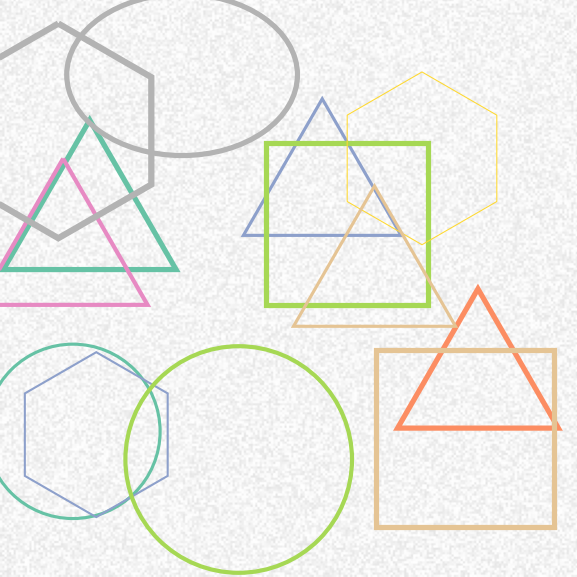[{"shape": "triangle", "thickness": 2.5, "radius": 0.86, "center": [0.155, 0.619]}, {"shape": "circle", "thickness": 1.5, "radius": 0.75, "center": [0.126, 0.252]}, {"shape": "triangle", "thickness": 2.5, "radius": 0.8, "center": [0.828, 0.338]}, {"shape": "hexagon", "thickness": 1, "radius": 0.71, "center": [0.167, 0.246]}, {"shape": "triangle", "thickness": 1.5, "radius": 0.79, "center": [0.558, 0.67]}, {"shape": "triangle", "thickness": 2, "radius": 0.84, "center": [0.109, 0.556]}, {"shape": "circle", "thickness": 2, "radius": 0.98, "center": [0.413, 0.203]}, {"shape": "square", "thickness": 2.5, "radius": 0.7, "center": [0.601, 0.612]}, {"shape": "hexagon", "thickness": 0.5, "radius": 0.75, "center": [0.731, 0.725]}, {"shape": "triangle", "thickness": 1.5, "radius": 0.81, "center": [0.649, 0.515]}, {"shape": "square", "thickness": 2.5, "radius": 0.77, "center": [0.806, 0.239]}, {"shape": "hexagon", "thickness": 3, "radius": 0.93, "center": [0.101, 0.773]}, {"shape": "oval", "thickness": 2.5, "radius": 1.0, "center": [0.315, 0.87]}]